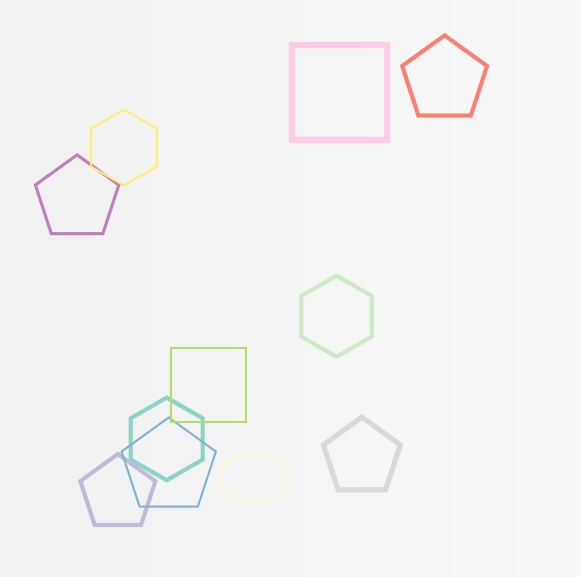[{"shape": "hexagon", "thickness": 2, "radius": 0.36, "center": [0.287, 0.239]}, {"shape": "oval", "thickness": 0.5, "radius": 0.3, "center": [0.437, 0.172]}, {"shape": "pentagon", "thickness": 2, "radius": 0.34, "center": [0.203, 0.145]}, {"shape": "pentagon", "thickness": 2, "radius": 0.38, "center": [0.765, 0.861]}, {"shape": "pentagon", "thickness": 1, "radius": 0.43, "center": [0.29, 0.191]}, {"shape": "square", "thickness": 1, "radius": 0.32, "center": [0.359, 0.333]}, {"shape": "square", "thickness": 3, "radius": 0.41, "center": [0.584, 0.839]}, {"shape": "pentagon", "thickness": 2.5, "radius": 0.35, "center": [0.623, 0.207]}, {"shape": "pentagon", "thickness": 1.5, "radius": 0.38, "center": [0.133, 0.656]}, {"shape": "hexagon", "thickness": 2, "radius": 0.35, "center": [0.579, 0.451]}, {"shape": "hexagon", "thickness": 1, "radius": 0.33, "center": [0.213, 0.744]}]